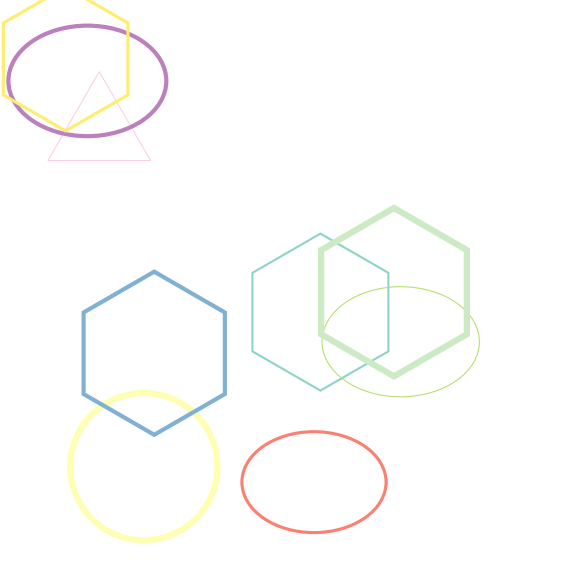[{"shape": "hexagon", "thickness": 1, "radius": 0.68, "center": [0.555, 0.459]}, {"shape": "circle", "thickness": 3, "radius": 0.64, "center": [0.249, 0.191]}, {"shape": "oval", "thickness": 1.5, "radius": 0.62, "center": [0.544, 0.164]}, {"shape": "hexagon", "thickness": 2, "radius": 0.71, "center": [0.267, 0.387]}, {"shape": "oval", "thickness": 0.5, "radius": 0.68, "center": [0.694, 0.407]}, {"shape": "triangle", "thickness": 0.5, "radius": 0.51, "center": [0.172, 0.772]}, {"shape": "oval", "thickness": 2, "radius": 0.68, "center": [0.151, 0.859]}, {"shape": "hexagon", "thickness": 3, "radius": 0.73, "center": [0.682, 0.493]}, {"shape": "hexagon", "thickness": 1.5, "radius": 0.62, "center": [0.114, 0.897]}]